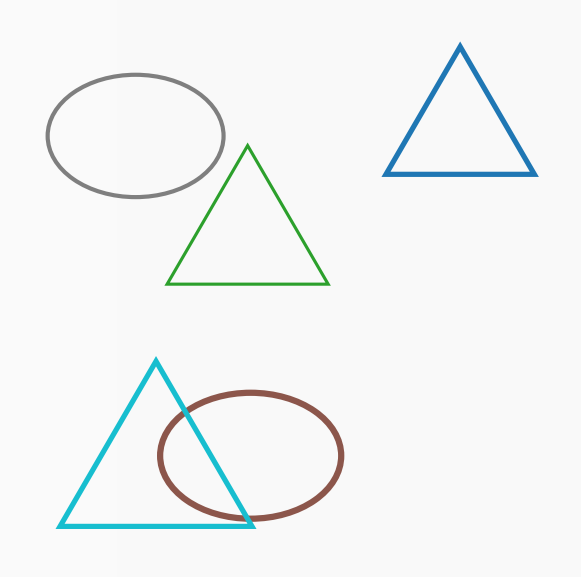[{"shape": "triangle", "thickness": 2.5, "radius": 0.74, "center": [0.792, 0.771]}, {"shape": "triangle", "thickness": 1.5, "radius": 0.8, "center": [0.426, 0.587]}, {"shape": "oval", "thickness": 3, "radius": 0.78, "center": [0.431, 0.21]}, {"shape": "oval", "thickness": 2, "radius": 0.76, "center": [0.233, 0.764]}, {"shape": "triangle", "thickness": 2.5, "radius": 0.95, "center": [0.268, 0.183]}]